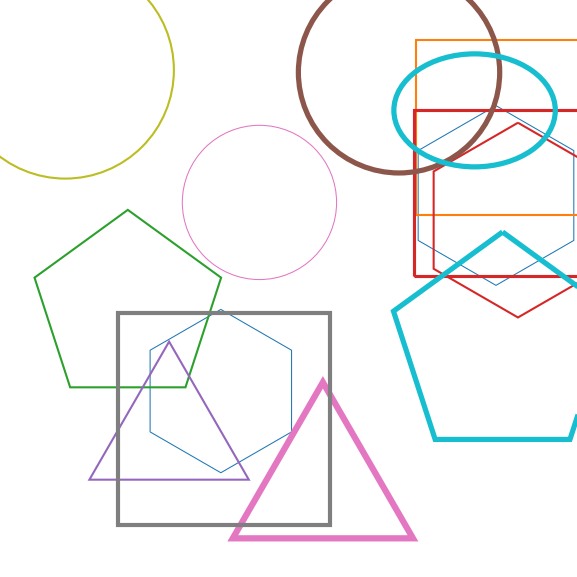[{"shape": "hexagon", "thickness": 0.5, "radius": 0.71, "center": [0.382, 0.322]}, {"shape": "hexagon", "thickness": 0.5, "radius": 0.78, "center": [0.859, 0.661]}, {"shape": "square", "thickness": 1, "radius": 0.76, "center": [0.871, 0.779]}, {"shape": "pentagon", "thickness": 1, "radius": 0.85, "center": [0.221, 0.466]}, {"shape": "hexagon", "thickness": 1, "radius": 0.84, "center": [0.897, 0.618]}, {"shape": "square", "thickness": 1.5, "radius": 0.72, "center": [0.861, 0.665]}, {"shape": "triangle", "thickness": 1, "radius": 0.8, "center": [0.293, 0.248]}, {"shape": "circle", "thickness": 2.5, "radius": 0.87, "center": [0.691, 0.874]}, {"shape": "circle", "thickness": 0.5, "radius": 0.67, "center": [0.449, 0.649]}, {"shape": "triangle", "thickness": 3, "radius": 0.9, "center": [0.559, 0.157]}, {"shape": "square", "thickness": 2, "radius": 0.92, "center": [0.388, 0.274]}, {"shape": "circle", "thickness": 1, "radius": 0.94, "center": [0.113, 0.878]}, {"shape": "pentagon", "thickness": 2.5, "radius": 0.99, "center": [0.87, 0.399]}, {"shape": "oval", "thickness": 2.5, "radius": 0.7, "center": [0.822, 0.808]}]